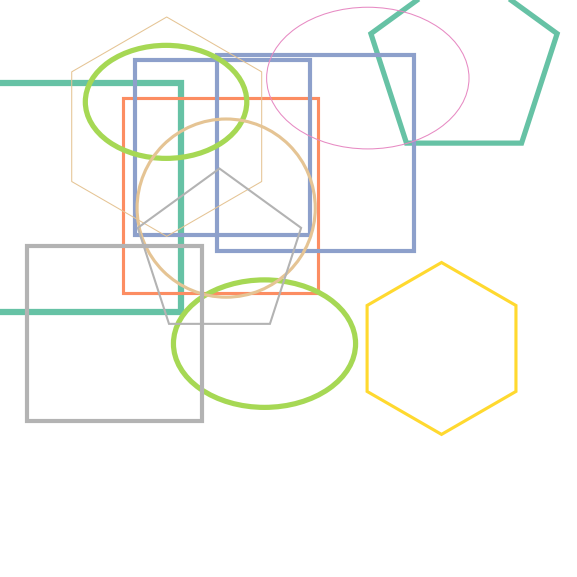[{"shape": "pentagon", "thickness": 2.5, "radius": 0.85, "center": [0.804, 0.888]}, {"shape": "square", "thickness": 3, "radius": 0.99, "center": [0.114, 0.658]}, {"shape": "square", "thickness": 1.5, "radius": 0.85, "center": [0.381, 0.661]}, {"shape": "square", "thickness": 2, "radius": 0.85, "center": [0.546, 0.735]}, {"shape": "square", "thickness": 2, "radius": 0.76, "center": [0.385, 0.743]}, {"shape": "oval", "thickness": 0.5, "radius": 0.88, "center": [0.637, 0.864]}, {"shape": "oval", "thickness": 2.5, "radius": 0.79, "center": [0.458, 0.404]}, {"shape": "oval", "thickness": 2.5, "radius": 0.7, "center": [0.288, 0.823]}, {"shape": "hexagon", "thickness": 1.5, "radius": 0.74, "center": [0.765, 0.396]}, {"shape": "circle", "thickness": 1.5, "radius": 0.77, "center": [0.392, 0.639]}, {"shape": "hexagon", "thickness": 0.5, "radius": 0.95, "center": [0.289, 0.78]}, {"shape": "pentagon", "thickness": 1, "radius": 0.74, "center": [0.38, 0.559]}, {"shape": "square", "thickness": 2, "radius": 0.76, "center": [0.199, 0.421]}]